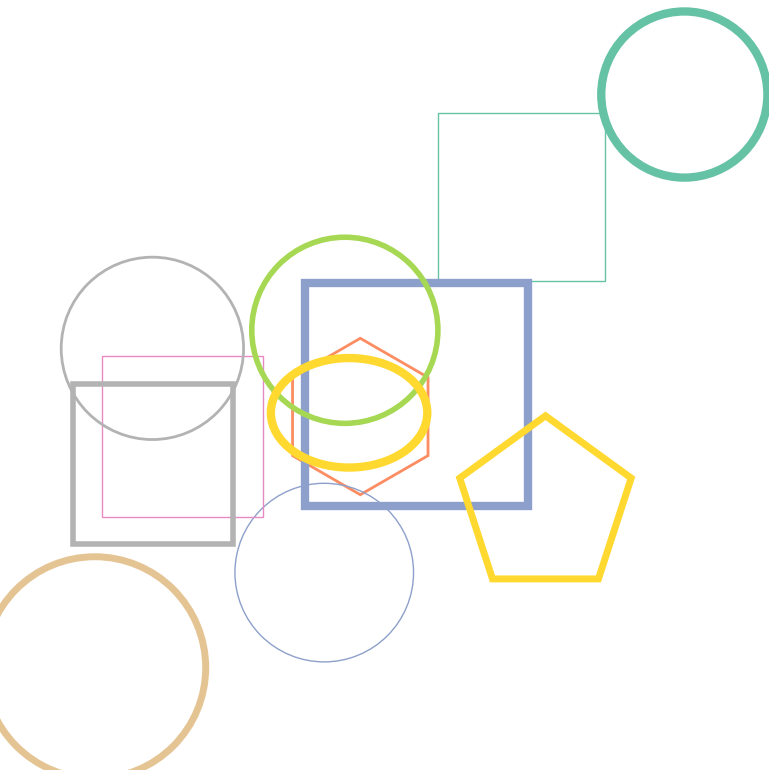[{"shape": "square", "thickness": 0.5, "radius": 0.54, "center": [0.678, 0.744]}, {"shape": "circle", "thickness": 3, "radius": 0.54, "center": [0.889, 0.877]}, {"shape": "hexagon", "thickness": 1, "radius": 0.51, "center": [0.468, 0.459]}, {"shape": "square", "thickness": 3, "radius": 0.72, "center": [0.541, 0.488]}, {"shape": "circle", "thickness": 0.5, "radius": 0.58, "center": [0.421, 0.256]}, {"shape": "square", "thickness": 0.5, "radius": 0.52, "center": [0.237, 0.433]}, {"shape": "circle", "thickness": 2, "radius": 0.6, "center": [0.448, 0.571]}, {"shape": "oval", "thickness": 3, "radius": 0.51, "center": [0.453, 0.464]}, {"shape": "pentagon", "thickness": 2.5, "radius": 0.59, "center": [0.708, 0.343]}, {"shape": "circle", "thickness": 2.5, "radius": 0.72, "center": [0.123, 0.133]}, {"shape": "square", "thickness": 2, "radius": 0.52, "center": [0.199, 0.397]}, {"shape": "circle", "thickness": 1, "radius": 0.59, "center": [0.198, 0.548]}]